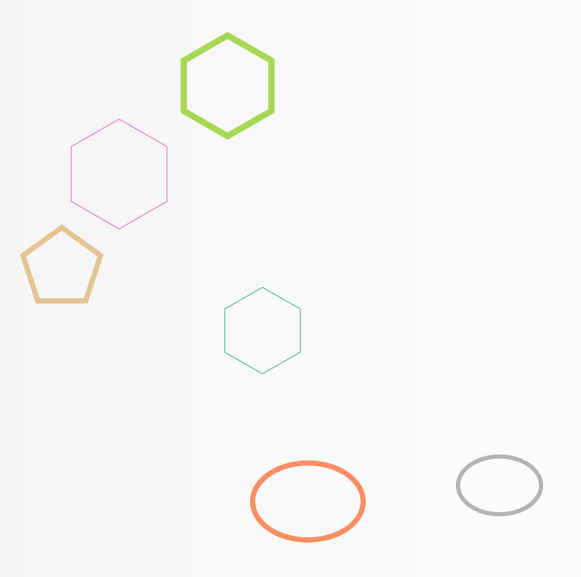[{"shape": "hexagon", "thickness": 0.5, "radius": 0.37, "center": [0.452, 0.427]}, {"shape": "oval", "thickness": 2.5, "radius": 0.48, "center": [0.53, 0.131]}, {"shape": "hexagon", "thickness": 0.5, "radius": 0.48, "center": [0.205, 0.698]}, {"shape": "hexagon", "thickness": 3, "radius": 0.44, "center": [0.392, 0.851]}, {"shape": "pentagon", "thickness": 2.5, "radius": 0.35, "center": [0.106, 0.535]}, {"shape": "oval", "thickness": 2, "radius": 0.36, "center": [0.859, 0.159]}]